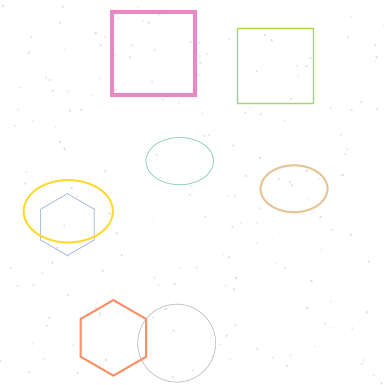[{"shape": "oval", "thickness": 0.5, "radius": 0.44, "center": [0.467, 0.582]}, {"shape": "hexagon", "thickness": 1.5, "radius": 0.49, "center": [0.294, 0.122]}, {"shape": "hexagon", "thickness": 0.5, "radius": 0.4, "center": [0.175, 0.417]}, {"shape": "square", "thickness": 3, "radius": 0.54, "center": [0.399, 0.862]}, {"shape": "square", "thickness": 1, "radius": 0.49, "center": [0.715, 0.83]}, {"shape": "oval", "thickness": 1.5, "radius": 0.58, "center": [0.177, 0.451]}, {"shape": "oval", "thickness": 1.5, "radius": 0.44, "center": [0.764, 0.51]}, {"shape": "circle", "thickness": 0.5, "radius": 0.51, "center": [0.459, 0.109]}]